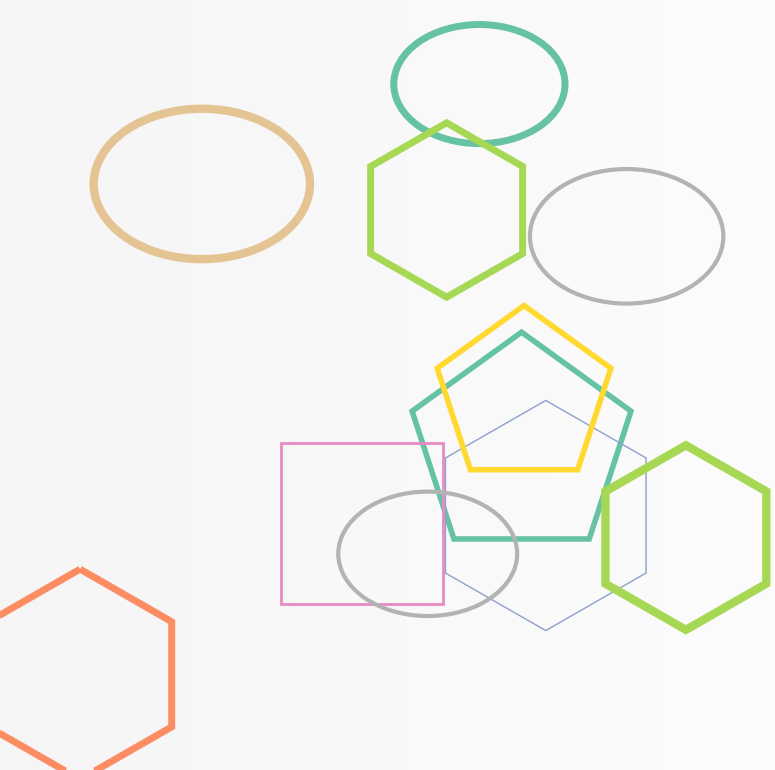[{"shape": "oval", "thickness": 2.5, "radius": 0.55, "center": [0.619, 0.891]}, {"shape": "pentagon", "thickness": 2, "radius": 0.74, "center": [0.673, 0.42]}, {"shape": "hexagon", "thickness": 2.5, "radius": 0.68, "center": [0.103, 0.124]}, {"shape": "hexagon", "thickness": 0.5, "radius": 0.75, "center": [0.704, 0.331]}, {"shape": "square", "thickness": 1, "radius": 0.52, "center": [0.467, 0.32]}, {"shape": "hexagon", "thickness": 2.5, "radius": 0.57, "center": [0.576, 0.727]}, {"shape": "hexagon", "thickness": 3, "radius": 0.6, "center": [0.885, 0.302]}, {"shape": "pentagon", "thickness": 2, "radius": 0.59, "center": [0.676, 0.485]}, {"shape": "oval", "thickness": 3, "radius": 0.7, "center": [0.26, 0.761]}, {"shape": "oval", "thickness": 1.5, "radius": 0.62, "center": [0.809, 0.693]}, {"shape": "oval", "thickness": 1.5, "radius": 0.58, "center": [0.552, 0.281]}]